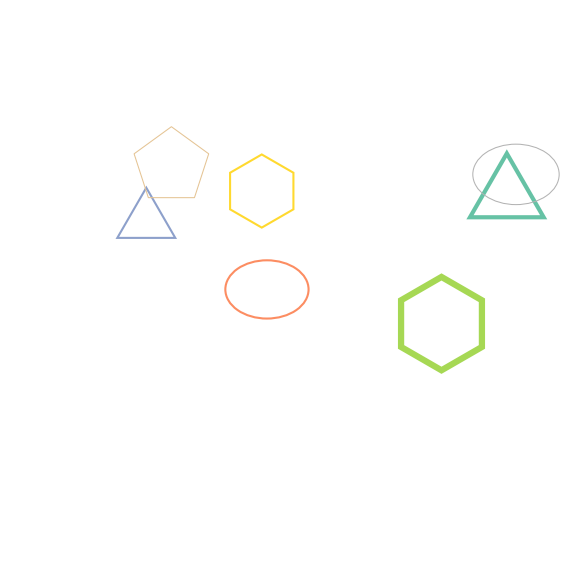[{"shape": "triangle", "thickness": 2, "radius": 0.37, "center": [0.878, 0.66]}, {"shape": "oval", "thickness": 1, "radius": 0.36, "center": [0.462, 0.498]}, {"shape": "triangle", "thickness": 1, "radius": 0.29, "center": [0.253, 0.616]}, {"shape": "hexagon", "thickness": 3, "radius": 0.4, "center": [0.764, 0.439]}, {"shape": "hexagon", "thickness": 1, "radius": 0.32, "center": [0.453, 0.668]}, {"shape": "pentagon", "thickness": 0.5, "radius": 0.34, "center": [0.297, 0.712]}, {"shape": "oval", "thickness": 0.5, "radius": 0.37, "center": [0.893, 0.697]}]